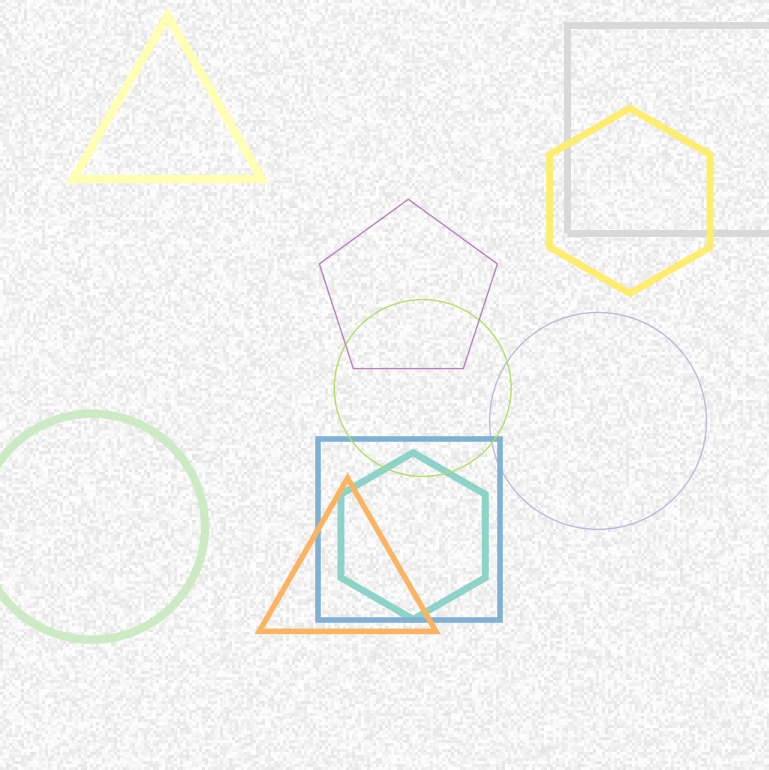[{"shape": "hexagon", "thickness": 2.5, "radius": 0.54, "center": [0.537, 0.304]}, {"shape": "triangle", "thickness": 3, "radius": 0.71, "center": [0.218, 0.838]}, {"shape": "circle", "thickness": 0.5, "radius": 0.7, "center": [0.777, 0.453]}, {"shape": "square", "thickness": 2, "radius": 0.59, "center": [0.531, 0.312]}, {"shape": "triangle", "thickness": 2, "radius": 0.66, "center": [0.451, 0.246]}, {"shape": "circle", "thickness": 0.5, "radius": 0.57, "center": [0.549, 0.496]}, {"shape": "square", "thickness": 2.5, "radius": 0.67, "center": [0.871, 0.832]}, {"shape": "pentagon", "thickness": 0.5, "radius": 0.61, "center": [0.53, 0.62]}, {"shape": "circle", "thickness": 3, "radius": 0.73, "center": [0.119, 0.316]}, {"shape": "hexagon", "thickness": 2.5, "radius": 0.6, "center": [0.818, 0.739]}]